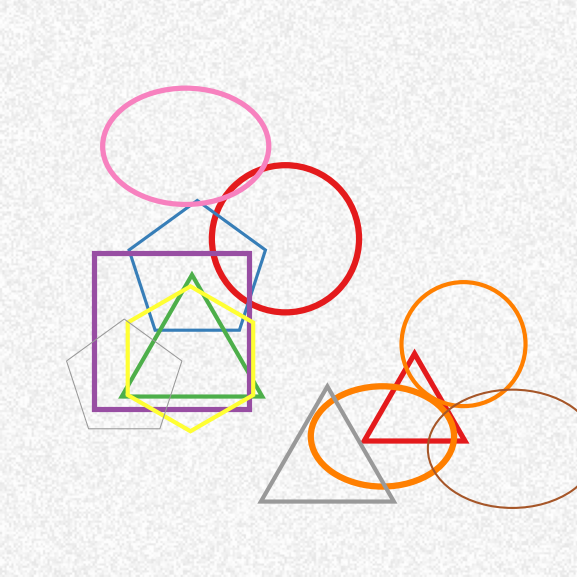[{"shape": "circle", "thickness": 3, "radius": 0.64, "center": [0.494, 0.586]}, {"shape": "triangle", "thickness": 2.5, "radius": 0.5, "center": [0.718, 0.286]}, {"shape": "pentagon", "thickness": 1.5, "radius": 0.62, "center": [0.342, 0.528]}, {"shape": "triangle", "thickness": 2, "radius": 0.7, "center": [0.332, 0.383]}, {"shape": "square", "thickness": 2.5, "radius": 0.67, "center": [0.297, 0.426]}, {"shape": "circle", "thickness": 2, "radius": 0.54, "center": [0.803, 0.403]}, {"shape": "oval", "thickness": 3, "radius": 0.62, "center": [0.662, 0.243]}, {"shape": "hexagon", "thickness": 2, "radius": 0.63, "center": [0.33, 0.378]}, {"shape": "oval", "thickness": 1, "radius": 0.73, "center": [0.887, 0.222]}, {"shape": "oval", "thickness": 2.5, "radius": 0.72, "center": [0.322, 0.746]}, {"shape": "triangle", "thickness": 2, "radius": 0.66, "center": [0.567, 0.197]}, {"shape": "pentagon", "thickness": 0.5, "radius": 0.53, "center": [0.215, 0.342]}]